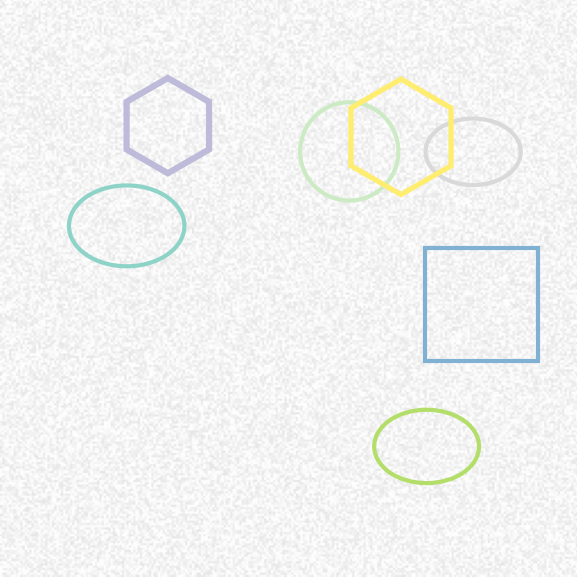[{"shape": "oval", "thickness": 2, "radius": 0.5, "center": [0.219, 0.608]}, {"shape": "hexagon", "thickness": 3, "radius": 0.41, "center": [0.291, 0.782]}, {"shape": "square", "thickness": 2, "radius": 0.49, "center": [0.834, 0.472]}, {"shape": "oval", "thickness": 2, "radius": 0.45, "center": [0.739, 0.226]}, {"shape": "oval", "thickness": 2, "radius": 0.41, "center": [0.819, 0.736]}, {"shape": "circle", "thickness": 2, "radius": 0.43, "center": [0.605, 0.737]}, {"shape": "hexagon", "thickness": 2.5, "radius": 0.5, "center": [0.694, 0.762]}]